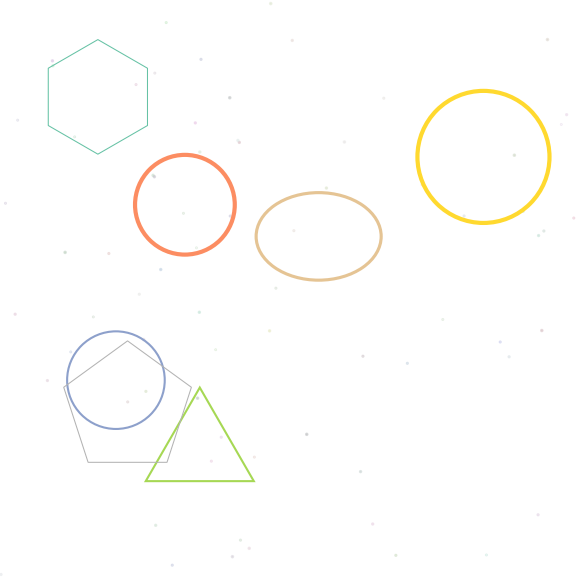[{"shape": "hexagon", "thickness": 0.5, "radius": 0.5, "center": [0.169, 0.831]}, {"shape": "circle", "thickness": 2, "radius": 0.43, "center": [0.32, 0.645]}, {"shape": "circle", "thickness": 1, "radius": 0.42, "center": [0.201, 0.341]}, {"shape": "triangle", "thickness": 1, "radius": 0.54, "center": [0.346, 0.22]}, {"shape": "circle", "thickness": 2, "radius": 0.57, "center": [0.837, 0.727]}, {"shape": "oval", "thickness": 1.5, "radius": 0.54, "center": [0.552, 0.59]}, {"shape": "pentagon", "thickness": 0.5, "radius": 0.58, "center": [0.221, 0.293]}]